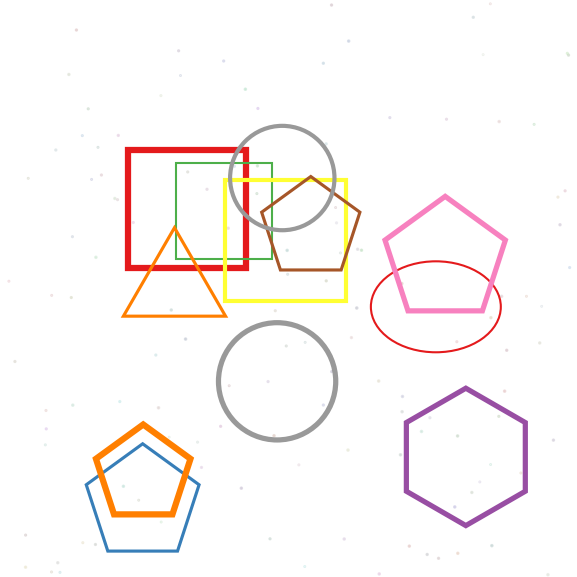[{"shape": "oval", "thickness": 1, "radius": 0.56, "center": [0.755, 0.468]}, {"shape": "square", "thickness": 3, "radius": 0.51, "center": [0.324, 0.638]}, {"shape": "pentagon", "thickness": 1.5, "radius": 0.51, "center": [0.247, 0.128]}, {"shape": "square", "thickness": 1, "radius": 0.42, "center": [0.388, 0.634]}, {"shape": "hexagon", "thickness": 2.5, "radius": 0.59, "center": [0.807, 0.208]}, {"shape": "pentagon", "thickness": 3, "radius": 0.43, "center": [0.248, 0.178]}, {"shape": "triangle", "thickness": 1.5, "radius": 0.51, "center": [0.302, 0.503]}, {"shape": "square", "thickness": 2, "radius": 0.53, "center": [0.495, 0.583]}, {"shape": "pentagon", "thickness": 1.5, "radius": 0.45, "center": [0.538, 0.604]}, {"shape": "pentagon", "thickness": 2.5, "radius": 0.55, "center": [0.771, 0.549]}, {"shape": "circle", "thickness": 2, "radius": 0.45, "center": [0.489, 0.691]}, {"shape": "circle", "thickness": 2.5, "radius": 0.51, "center": [0.48, 0.339]}]